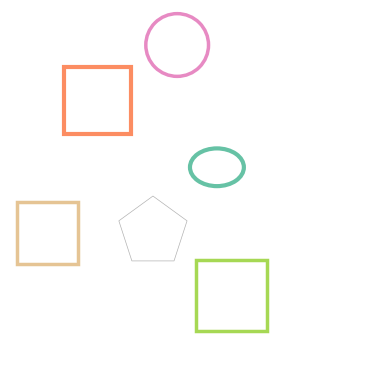[{"shape": "oval", "thickness": 3, "radius": 0.35, "center": [0.563, 0.566]}, {"shape": "square", "thickness": 3, "radius": 0.43, "center": [0.252, 0.738]}, {"shape": "circle", "thickness": 2.5, "radius": 0.41, "center": [0.46, 0.883]}, {"shape": "square", "thickness": 2.5, "radius": 0.46, "center": [0.601, 0.232]}, {"shape": "square", "thickness": 2.5, "radius": 0.4, "center": [0.124, 0.395]}, {"shape": "pentagon", "thickness": 0.5, "radius": 0.47, "center": [0.397, 0.398]}]